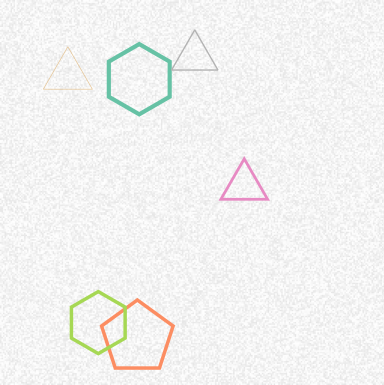[{"shape": "hexagon", "thickness": 3, "radius": 0.46, "center": [0.362, 0.794]}, {"shape": "pentagon", "thickness": 2.5, "radius": 0.49, "center": [0.357, 0.123]}, {"shape": "triangle", "thickness": 2, "radius": 0.35, "center": [0.634, 0.517]}, {"shape": "hexagon", "thickness": 2.5, "radius": 0.4, "center": [0.255, 0.162]}, {"shape": "triangle", "thickness": 0.5, "radius": 0.37, "center": [0.176, 0.805]}, {"shape": "triangle", "thickness": 1, "radius": 0.35, "center": [0.506, 0.853]}]